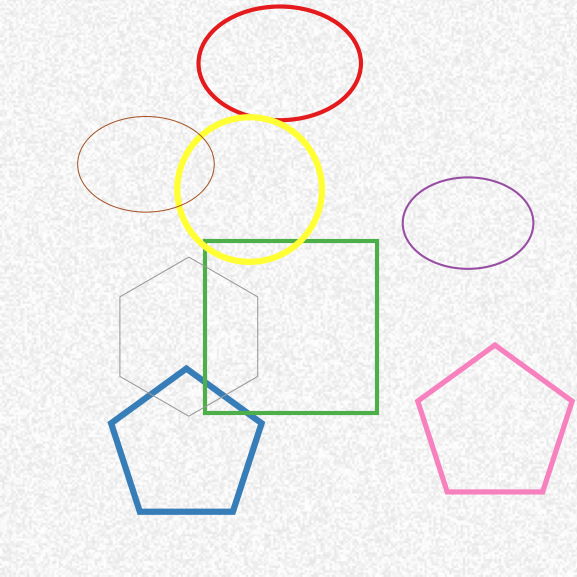[{"shape": "oval", "thickness": 2, "radius": 0.7, "center": [0.484, 0.889]}, {"shape": "pentagon", "thickness": 3, "radius": 0.69, "center": [0.323, 0.224]}, {"shape": "square", "thickness": 2, "radius": 0.74, "center": [0.505, 0.434]}, {"shape": "oval", "thickness": 1, "radius": 0.57, "center": [0.811, 0.613]}, {"shape": "circle", "thickness": 3, "radius": 0.63, "center": [0.432, 0.671]}, {"shape": "oval", "thickness": 0.5, "radius": 0.59, "center": [0.253, 0.715]}, {"shape": "pentagon", "thickness": 2.5, "radius": 0.7, "center": [0.857, 0.261]}, {"shape": "hexagon", "thickness": 0.5, "radius": 0.69, "center": [0.327, 0.416]}]